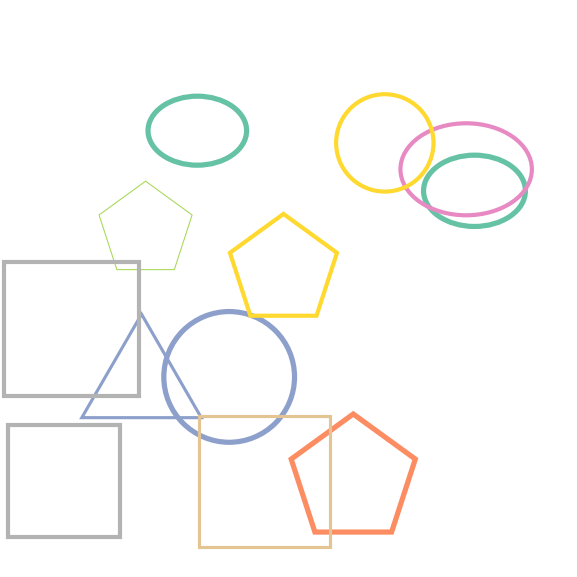[{"shape": "oval", "thickness": 2.5, "radius": 0.44, "center": [0.822, 0.669]}, {"shape": "oval", "thickness": 2.5, "radius": 0.43, "center": [0.342, 0.773]}, {"shape": "pentagon", "thickness": 2.5, "radius": 0.57, "center": [0.612, 0.169]}, {"shape": "circle", "thickness": 2.5, "radius": 0.57, "center": [0.397, 0.346]}, {"shape": "triangle", "thickness": 1.5, "radius": 0.6, "center": [0.245, 0.336]}, {"shape": "oval", "thickness": 2, "radius": 0.57, "center": [0.807, 0.706]}, {"shape": "pentagon", "thickness": 0.5, "radius": 0.42, "center": [0.252, 0.601]}, {"shape": "pentagon", "thickness": 2, "radius": 0.49, "center": [0.491, 0.531]}, {"shape": "circle", "thickness": 2, "radius": 0.42, "center": [0.666, 0.752]}, {"shape": "square", "thickness": 1.5, "radius": 0.57, "center": [0.459, 0.165]}, {"shape": "square", "thickness": 2, "radius": 0.48, "center": [0.111, 0.166]}, {"shape": "square", "thickness": 2, "radius": 0.58, "center": [0.124, 0.429]}]